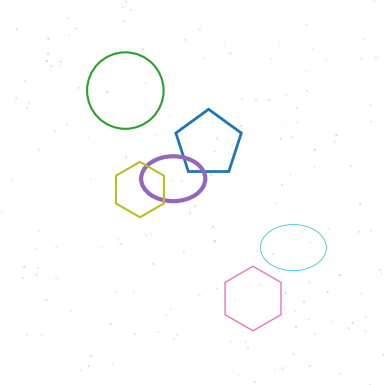[{"shape": "pentagon", "thickness": 2, "radius": 0.45, "center": [0.542, 0.627]}, {"shape": "circle", "thickness": 1.5, "radius": 0.5, "center": [0.326, 0.765]}, {"shape": "oval", "thickness": 3, "radius": 0.42, "center": [0.45, 0.536]}, {"shape": "hexagon", "thickness": 1, "radius": 0.42, "center": [0.657, 0.225]}, {"shape": "hexagon", "thickness": 1.5, "radius": 0.36, "center": [0.363, 0.508]}, {"shape": "oval", "thickness": 0.5, "radius": 0.43, "center": [0.762, 0.357]}]